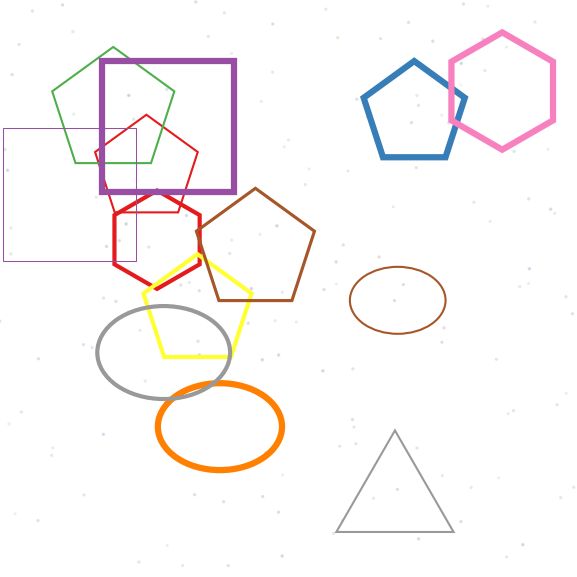[{"shape": "hexagon", "thickness": 2, "radius": 0.43, "center": [0.272, 0.584]}, {"shape": "pentagon", "thickness": 1, "radius": 0.47, "center": [0.254, 0.707]}, {"shape": "pentagon", "thickness": 3, "radius": 0.46, "center": [0.717, 0.801]}, {"shape": "pentagon", "thickness": 1, "radius": 0.56, "center": [0.196, 0.807]}, {"shape": "square", "thickness": 0.5, "radius": 0.57, "center": [0.12, 0.662]}, {"shape": "square", "thickness": 3, "radius": 0.57, "center": [0.29, 0.78]}, {"shape": "oval", "thickness": 3, "radius": 0.54, "center": [0.381, 0.26]}, {"shape": "pentagon", "thickness": 2, "radius": 0.49, "center": [0.342, 0.461]}, {"shape": "pentagon", "thickness": 1.5, "radius": 0.54, "center": [0.442, 0.566]}, {"shape": "oval", "thickness": 1, "radius": 0.41, "center": [0.689, 0.479]}, {"shape": "hexagon", "thickness": 3, "radius": 0.51, "center": [0.87, 0.842]}, {"shape": "oval", "thickness": 2, "radius": 0.58, "center": [0.283, 0.389]}, {"shape": "triangle", "thickness": 1, "radius": 0.59, "center": [0.684, 0.137]}]